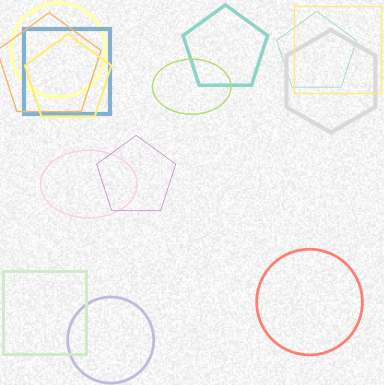[{"shape": "pentagon", "thickness": 0.5, "radius": 0.54, "center": [0.822, 0.862]}, {"shape": "pentagon", "thickness": 2.5, "radius": 0.58, "center": [0.585, 0.872]}, {"shape": "circle", "thickness": 3, "radius": 0.61, "center": [0.152, 0.87]}, {"shape": "circle", "thickness": 2, "radius": 0.56, "center": [0.288, 0.117]}, {"shape": "circle", "thickness": 2, "radius": 0.69, "center": [0.804, 0.215]}, {"shape": "square", "thickness": 3, "radius": 0.56, "center": [0.173, 0.814]}, {"shape": "pentagon", "thickness": 1, "radius": 0.71, "center": [0.127, 0.825]}, {"shape": "oval", "thickness": 1, "radius": 0.51, "center": [0.498, 0.775]}, {"shape": "oval", "thickness": 1, "radius": 0.63, "center": [0.23, 0.522]}, {"shape": "hexagon", "thickness": 3, "radius": 0.67, "center": [0.859, 0.789]}, {"shape": "pentagon", "thickness": 0.5, "radius": 0.54, "center": [0.354, 0.54]}, {"shape": "square", "thickness": 2, "radius": 0.54, "center": [0.115, 0.188]}, {"shape": "pentagon", "thickness": 1.5, "radius": 0.59, "center": [0.177, 0.793]}, {"shape": "square", "thickness": 1, "radius": 0.56, "center": [0.876, 0.871]}]